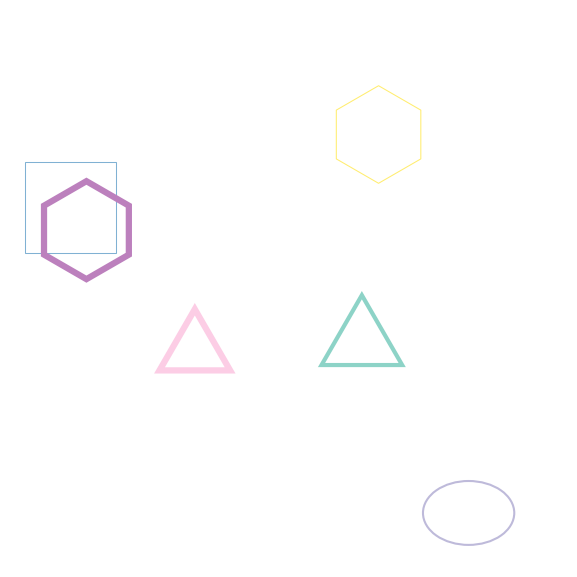[{"shape": "triangle", "thickness": 2, "radius": 0.4, "center": [0.627, 0.407]}, {"shape": "oval", "thickness": 1, "radius": 0.4, "center": [0.811, 0.111]}, {"shape": "square", "thickness": 0.5, "radius": 0.39, "center": [0.123, 0.64]}, {"shape": "triangle", "thickness": 3, "radius": 0.35, "center": [0.337, 0.393]}, {"shape": "hexagon", "thickness": 3, "radius": 0.42, "center": [0.15, 0.601]}, {"shape": "hexagon", "thickness": 0.5, "radius": 0.42, "center": [0.656, 0.766]}]